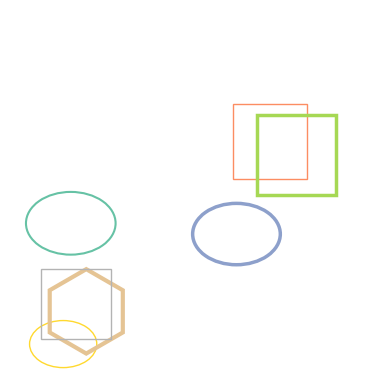[{"shape": "oval", "thickness": 1.5, "radius": 0.58, "center": [0.184, 0.42]}, {"shape": "square", "thickness": 1, "radius": 0.48, "center": [0.702, 0.633]}, {"shape": "oval", "thickness": 2.5, "radius": 0.57, "center": [0.614, 0.392]}, {"shape": "square", "thickness": 2.5, "radius": 0.52, "center": [0.77, 0.598]}, {"shape": "oval", "thickness": 1, "radius": 0.44, "center": [0.164, 0.106]}, {"shape": "hexagon", "thickness": 3, "radius": 0.55, "center": [0.224, 0.191]}, {"shape": "square", "thickness": 1, "radius": 0.46, "center": [0.197, 0.21]}]